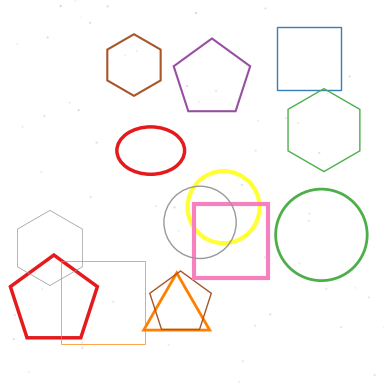[{"shape": "oval", "thickness": 2.5, "radius": 0.44, "center": [0.392, 0.609]}, {"shape": "pentagon", "thickness": 2.5, "radius": 0.59, "center": [0.14, 0.219]}, {"shape": "square", "thickness": 1, "radius": 0.41, "center": [0.802, 0.848]}, {"shape": "hexagon", "thickness": 1, "radius": 0.54, "center": [0.841, 0.662]}, {"shape": "circle", "thickness": 2, "radius": 0.59, "center": [0.835, 0.39]}, {"shape": "pentagon", "thickness": 1.5, "radius": 0.52, "center": [0.55, 0.796]}, {"shape": "triangle", "thickness": 2, "radius": 0.49, "center": [0.459, 0.192]}, {"shape": "square", "thickness": 0.5, "radius": 0.54, "center": [0.268, 0.214]}, {"shape": "circle", "thickness": 3, "radius": 0.47, "center": [0.581, 0.462]}, {"shape": "pentagon", "thickness": 1, "radius": 0.42, "center": [0.469, 0.212]}, {"shape": "hexagon", "thickness": 1.5, "radius": 0.4, "center": [0.348, 0.831]}, {"shape": "square", "thickness": 3, "radius": 0.48, "center": [0.599, 0.374]}, {"shape": "circle", "thickness": 1, "radius": 0.47, "center": [0.52, 0.422]}, {"shape": "hexagon", "thickness": 0.5, "radius": 0.49, "center": [0.13, 0.356]}]